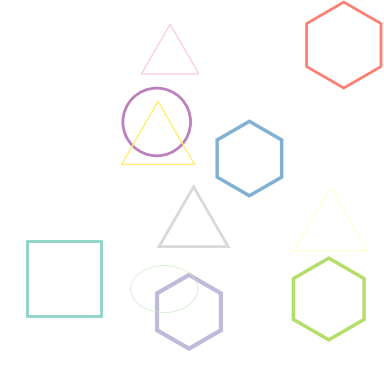[{"shape": "square", "thickness": 2, "radius": 0.48, "center": [0.166, 0.276]}, {"shape": "triangle", "thickness": 0.5, "radius": 0.55, "center": [0.859, 0.403]}, {"shape": "hexagon", "thickness": 3, "radius": 0.48, "center": [0.491, 0.19]}, {"shape": "hexagon", "thickness": 2, "radius": 0.56, "center": [0.893, 0.883]}, {"shape": "hexagon", "thickness": 2.5, "radius": 0.48, "center": [0.648, 0.588]}, {"shape": "hexagon", "thickness": 2.5, "radius": 0.53, "center": [0.854, 0.223]}, {"shape": "triangle", "thickness": 1, "radius": 0.43, "center": [0.442, 0.851]}, {"shape": "triangle", "thickness": 2, "radius": 0.52, "center": [0.503, 0.411]}, {"shape": "circle", "thickness": 2, "radius": 0.44, "center": [0.407, 0.683]}, {"shape": "oval", "thickness": 0.5, "radius": 0.44, "center": [0.427, 0.249]}, {"shape": "triangle", "thickness": 1, "radius": 0.55, "center": [0.411, 0.628]}]